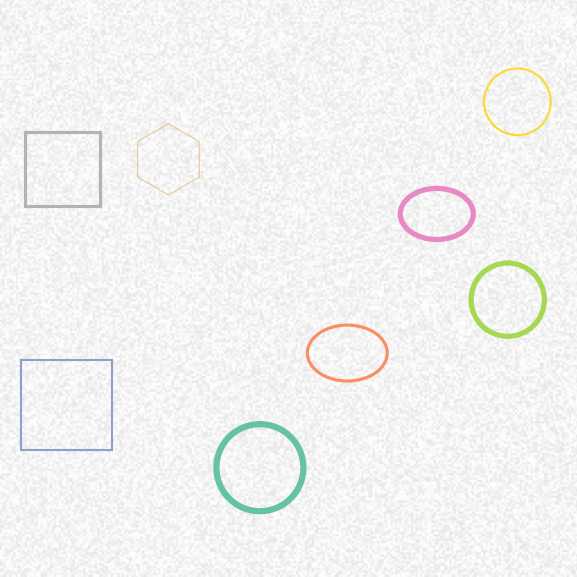[{"shape": "circle", "thickness": 3, "radius": 0.38, "center": [0.45, 0.189]}, {"shape": "oval", "thickness": 1.5, "radius": 0.35, "center": [0.601, 0.388]}, {"shape": "square", "thickness": 1, "radius": 0.39, "center": [0.115, 0.298]}, {"shape": "oval", "thickness": 2.5, "radius": 0.32, "center": [0.756, 0.629]}, {"shape": "circle", "thickness": 2.5, "radius": 0.32, "center": [0.879, 0.48]}, {"shape": "circle", "thickness": 1, "radius": 0.29, "center": [0.896, 0.823]}, {"shape": "hexagon", "thickness": 0.5, "radius": 0.31, "center": [0.292, 0.723]}, {"shape": "square", "thickness": 1.5, "radius": 0.32, "center": [0.109, 0.706]}]